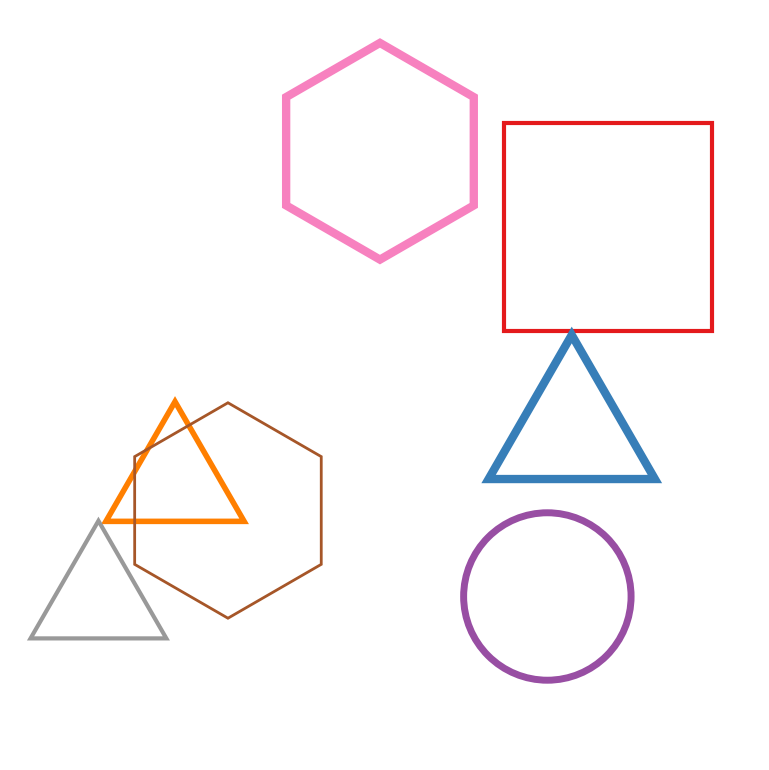[{"shape": "square", "thickness": 1.5, "radius": 0.67, "center": [0.79, 0.705]}, {"shape": "triangle", "thickness": 3, "radius": 0.62, "center": [0.743, 0.44]}, {"shape": "circle", "thickness": 2.5, "radius": 0.54, "center": [0.711, 0.225]}, {"shape": "triangle", "thickness": 2, "radius": 0.52, "center": [0.227, 0.375]}, {"shape": "hexagon", "thickness": 1, "radius": 0.7, "center": [0.296, 0.337]}, {"shape": "hexagon", "thickness": 3, "radius": 0.7, "center": [0.493, 0.804]}, {"shape": "triangle", "thickness": 1.5, "radius": 0.51, "center": [0.128, 0.222]}]